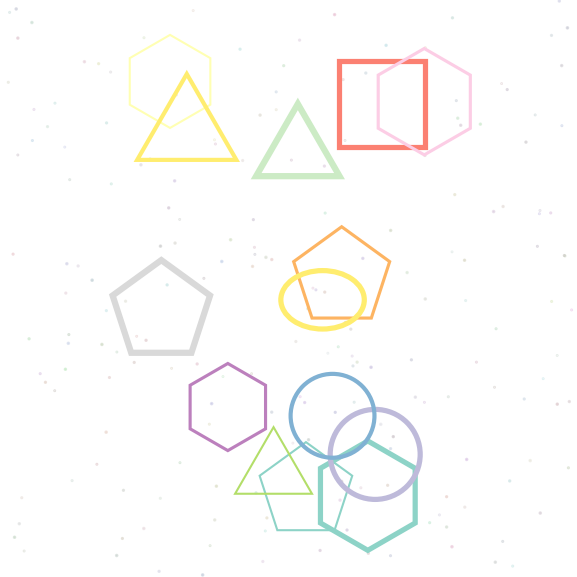[{"shape": "pentagon", "thickness": 1, "radius": 0.42, "center": [0.53, 0.149]}, {"shape": "hexagon", "thickness": 2.5, "radius": 0.47, "center": [0.637, 0.141]}, {"shape": "hexagon", "thickness": 1, "radius": 0.4, "center": [0.294, 0.858]}, {"shape": "circle", "thickness": 2.5, "radius": 0.39, "center": [0.65, 0.212]}, {"shape": "square", "thickness": 2.5, "radius": 0.37, "center": [0.662, 0.819]}, {"shape": "circle", "thickness": 2, "radius": 0.36, "center": [0.576, 0.279]}, {"shape": "pentagon", "thickness": 1.5, "radius": 0.44, "center": [0.592, 0.519]}, {"shape": "triangle", "thickness": 1, "radius": 0.38, "center": [0.474, 0.183]}, {"shape": "hexagon", "thickness": 1.5, "radius": 0.46, "center": [0.735, 0.823]}, {"shape": "pentagon", "thickness": 3, "radius": 0.44, "center": [0.279, 0.46]}, {"shape": "hexagon", "thickness": 1.5, "radius": 0.38, "center": [0.395, 0.294]}, {"shape": "triangle", "thickness": 3, "radius": 0.42, "center": [0.516, 0.736]}, {"shape": "triangle", "thickness": 2, "radius": 0.5, "center": [0.323, 0.772]}, {"shape": "oval", "thickness": 2.5, "radius": 0.36, "center": [0.559, 0.48]}]